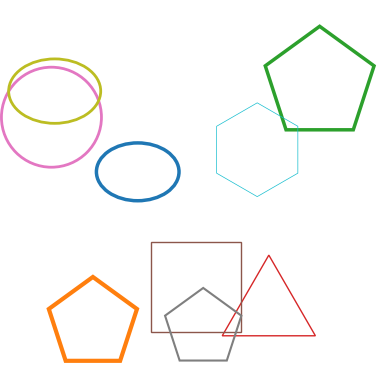[{"shape": "oval", "thickness": 2.5, "radius": 0.54, "center": [0.358, 0.554]}, {"shape": "pentagon", "thickness": 3, "radius": 0.6, "center": [0.241, 0.16]}, {"shape": "pentagon", "thickness": 2.5, "radius": 0.74, "center": [0.83, 0.783]}, {"shape": "triangle", "thickness": 1, "radius": 0.7, "center": [0.698, 0.198]}, {"shape": "square", "thickness": 1, "radius": 0.58, "center": [0.508, 0.255]}, {"shape": "circle", "thickness": 2, "radius": 0.65, "center": [0.134, 0.696]}, {"shape": "pentagon", "thickness": 1.5, "radius": 0.52, "center": [0.528, 0.148]}, {"shape": "oval", "thickness": 2, "radius": 0.6, "center": [0.142, 0.763]}, {"shape": "hexagon", "thickness": 0.5, "radius": 0.61, "center": [0.668, 0.611]}]